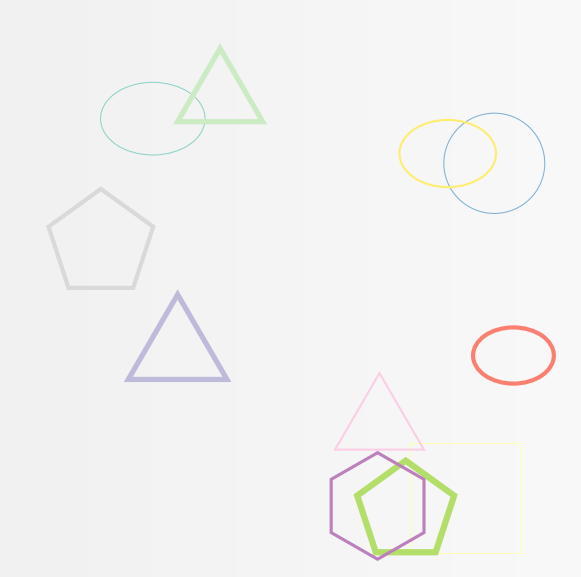[{"shape": "oval", "thickness": 0.5, "radius": 0.45, "center": [0.263, 0.794]}, {"shape": "square", "thickness": 0.5, "radius": 0.48, "center": [0.8, 0.137]}, {"shape": "triangle", "thickness": 2.5, "radius": 0.49, "center": [0.306, 0.391]}, {"shape": "oval", "thickness": 2, "radius": 0.35, "center": [0.883, 0.384]}, {"shape": "circle", "thickness": 0.5, "radius": 0.43, "center": [0.85, 0.716]}, {"shape": "pentagon", "thickness": 3, "radius": 0.44, "center": [0.698, 0.114]}, {"shape": "triangle", "thickness": 1, "radius": 0.44, "center": [0.653, 0.265]}, {"shape": "pentagon", "thickness": 2, "radius": 0.47, "center": [0.174, 0.577]}, {"shape": "hexagon", "thickness": 1.5, "radius": 0.46, "center": [0.65, 0.123]}, {"shape": "triangle", "thickness": 2.5, "radius": 0.42, "center": [0.379, 0.831]}, {"shape": "oval", "thickness": 1, "radius": 0.42, "center": [0.77, 0.733]}]